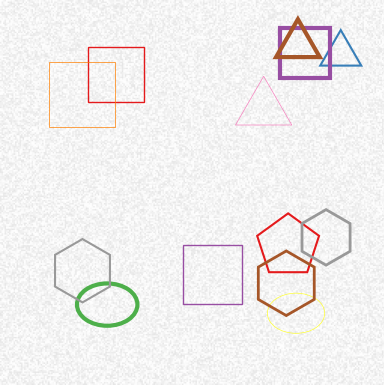[{"shape": "pentagon", "thickness": 1.5, "radius": 0.42, "center": [0.748, 0.361]}, {"shape": "square", "thickness": 1, "radius": 0.36, "center": [0.302, 0.806]}, {"shape": "triangle", "thickness": 1.5, "radius": 0.31, "center": [0.885, 0.86]}, {"shape": "oval", "thickness": 3, "radius": 0.39, "center": [0.278, 0.209]}, {"shape": "square", "thickness": 3, "radius": 0.33, "center": [0.793, 0.863]}, {"shape": "square", "thickness": 1, "radius": 0.38, "center": [0.552, 0.288]}, {"shape": "square", "thickness": 0.5, "radius": 0.42, "center": [0.213, 0.754]}, {"shape": "oval", "thickness": 0.5, "radius": 0.37, "center": [0.769, 0.186]}, {"shape": "triangle", "thickness": 3, "radius": 0.33, "center": [0.774, 0.884]}, {"shape": "hexagon", "thickness": 2, "radius": 0.42, "center": [0.744, 0.264]}, {"shape": "triangle", "thickness": 0.5, "radius": 0.42, "center": [0.685, 0.718]}, {"shape": "hexagon", "thickness": 2, "radius": 0.36, "center": [0.847, 0.383]}, {"shape": "hexagon", "thickness": 1.5, "radius": 0.41, "center": [0.214, 0.297]}]